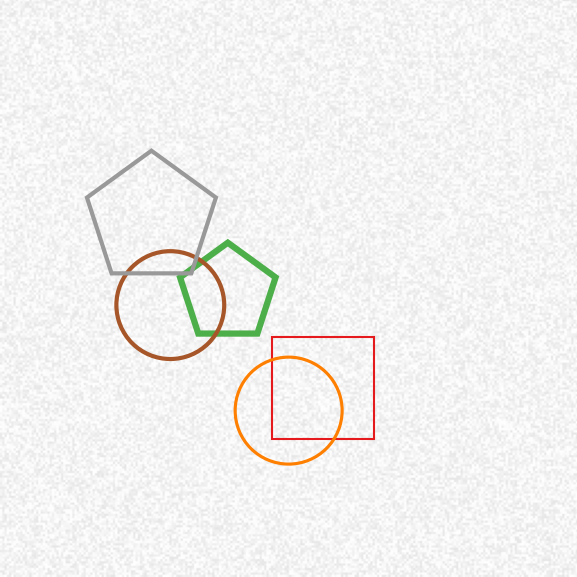[{"shape": "square", "thickness": 1, "radius": 0.44, "center": [0.559, 0.327]}, {"shape": "pentagon", "thickness": 3, "radius": 0.43, "center": [0.394, 0.492]}, {"shape": "circle", "thickness": 1.5, "radius": 0.46, "center": [0.5, 0.288]}, {"shape": "circle", "thickness": 2, "radius": 0.47, "center": [0.295, 0.471]}, {"shape": "pentagon", "thickness": 2, "radius": 0.59, "center": [0.262, 0.621]}]